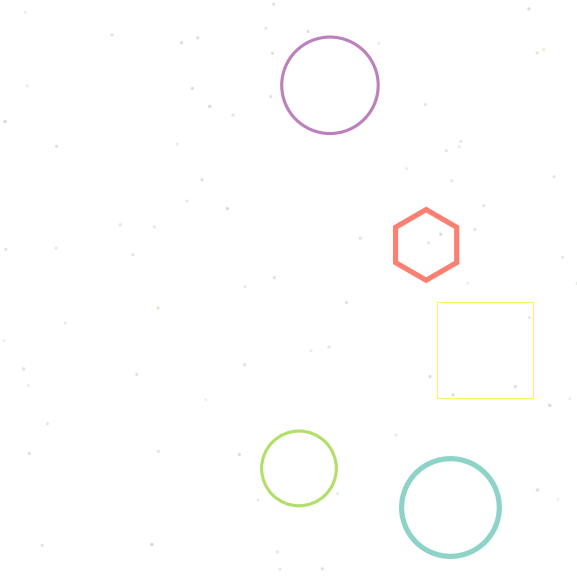[{"shape": "circle", "thickness": 2.5, "radius": 0.42, "center": [0.78, 0.12]}, {"shape": "hexagon", "thickness": 2.5, "radius": 0.31, "center": [0.738, 0.575]}, {"shape": "circle", "thickness": 1.5, "radius": 0.32, "center": [0.518, 0.188]}, {"shape": "circle", "thickness": 1.5, "radius": 0.42, "center": [0.571, 0.851]}, {"shape": "square", "thickness": 0.5, "radius": 0.42, "center": [0.84, 0.393]}]